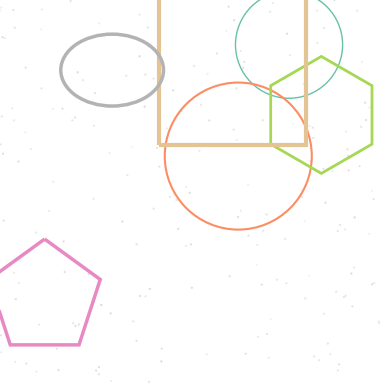[{"shape": "circle", "thickness": 1, "radius": 0.7, "center": [0.751, 0.884]}, {"shape": "circle", "thickness": 1.5, "radius": 0.95, "center": [0.619, 0.595]}, {"shape": "pentagon", "thickness": 2.5, "radius": 0.76, "center": [0.116, 0.227]}, {"shape": "hexagon", "thickness": 2, "radius": 0.76, "center": [0.835, 0.702]}, {"shape": "square", "thickness": 3, "radius": 0.95, "center": [0.603, 0.814]}, {"shape": "oval", "thickness": 2.5, "radius": 0.67, "center": [0.291, 0.818]}]